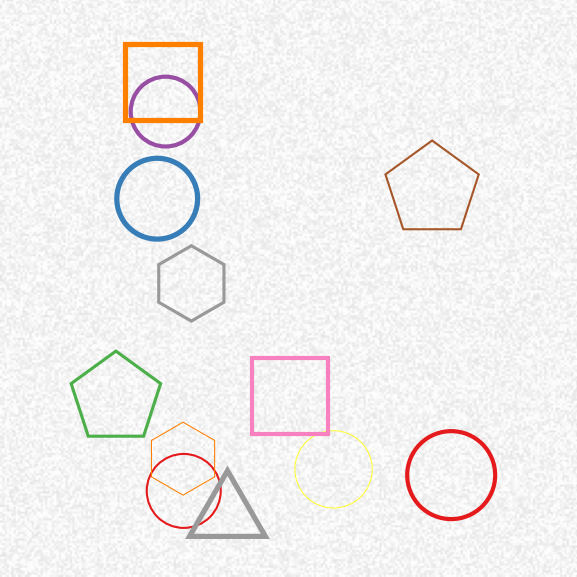[{"shape": "circle", "thickness": 1, "radius": 0.32, "center": [0.318, 0.149]}, {"shape": "circle", "thickness": 2, "radius": 0.38, "center": [0.781, 0.176]}, {"shape": "circle", "thickness": 2.5, "radius": 0.35, "center": [0.272, 0.655]}, {"shape": "pentagon", "thickness": 1.5, "radius": 0.41, "center": [0.201, 0.31]}, {"shape": "circle", "thickness": 2, "radius": 0.3, "center": [0.287, 0.806]}, {"shape": "square", "thickness": 2.5, "radius": 0.33, "center": [0.281, 0.857]}, {"shape": "hexagon", "thickness": 0.5, "radius": 0.32, "center": [0.317, 0.205]}, {"shape": "circle", "thickness": 0.5, "radius": 0.33, "center": [0.578, 0.186]}, {"shape": "pentagon", "thickness": 1, "radius": 0.42, "center": [0.748, 0.671]}, {"shape": "square", "thickness": 2, "radius": 0.33, "center": [0.503, 0.313]}, {"shape": "hexagon", "thickness": 1.5, "radius": 0.33, "center": [0.331, 0.508]}, {"shape": "triangle", "thickness": 2.5, "radius": 0.38, "center": [0.394, 0.108]}]